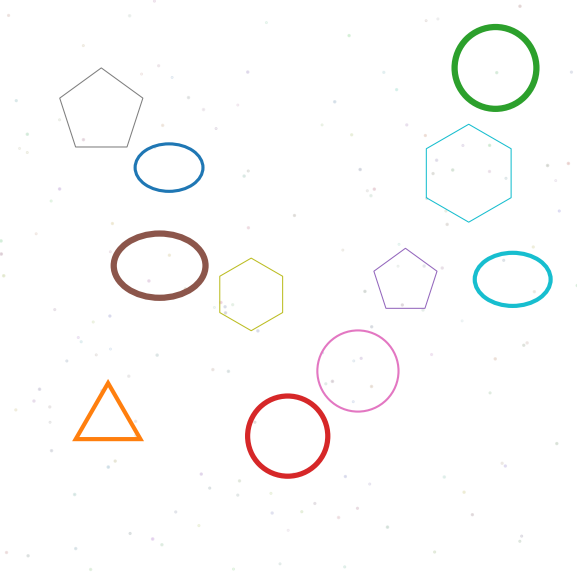[{"shape": "oval", "thickness": 1.5, "radius": 0.29, "center": [0.293, 0.709]}, {"shape": "triangle", "thickness": 2, "radius": 0.32, "center": [0.187, 0.271]}, {"shape": "circle", "thickness": 3, "radius": 0.35, "center": [0.858, 0.881]}, {"shape": "circle", "thickness": 2.5, "radius": 0.35, "center": [0.498, 0.244]}, {"shape": "pentagon", "thickness": 0.5, "radius": 0.29, "center": [0.702, 0.512]}, {"shape": "oval", "thickness": 3, "radius": 0.4, "center": [0.276, 0.539]}, {"shape": "circle", "thickness": 1, "radius": 0.35, "center": [0.62, 0.357]}, {"shape": "pentagon", "thickness": 0.5, "radius": 0.38, "center": [0.175, 0.806]}, {"shape": "hexagon", "thickness": 0.5, "radius": 0.31, "center": [0.435, 0.489]}, {"shape": "hexagon", "thickness": 0.5, "radius": 0.42, "center": [0.812, 0.699]}, {"shape": "oval", "thickness": 2, "radius": 0.33, "center": [0.888, 0.515]}]